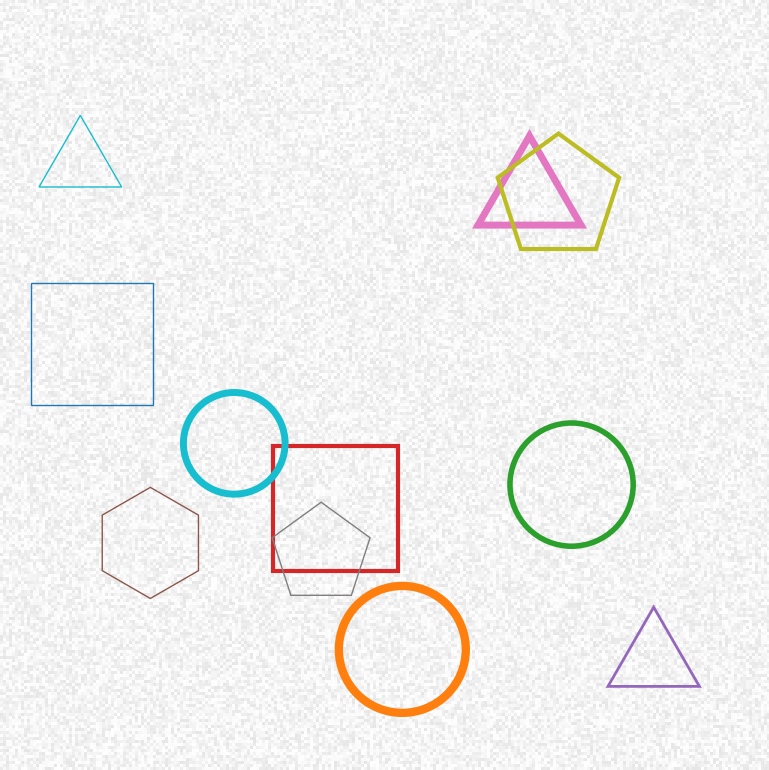[{"shape": "square", "thickness": 0.5, "radius": 0.4, "center": [0.119, 0.553]}, {"shape": "circle", "thickness": 3, "radius": 0.41, "center": [0.522, 0.157]}, {"shape": "circle", "thickness": 2, "radius": 0.4, "center": [0.742, 0.371]}, {"shape": "square", "thickness": 1.5, "radius": 0.41, "center": [0.436, 0.339]}, {"shape": "triangle", "thickness": 1, "radius": 0.34, "center": [0.849, 0.143]}, {"shape": "hexagon", "thickness": 0.5, "radius": 0.36, "center": [0.195, 0.295]}, {"shape": "triangle", "thickness": 2.5, "radius": 0.39, "center": [0.688, 0.746]}, {"shape": "pentagon", "thickness": 0.5, "radius": 0.33, "center": [0.417, 0.281]}, {"shape": "pentagon", "thickness": 1.5, "radius": 0.41, "center": [0.725, 0.744]}, {"shape": "triangle", "thickness": 0.5, "radius": 0.31, "center": [0.104, 0.788]}, {"shape": "circle", "thickness": 2.5, "radius": 0.33, "center": [0.304, 0.424]}]